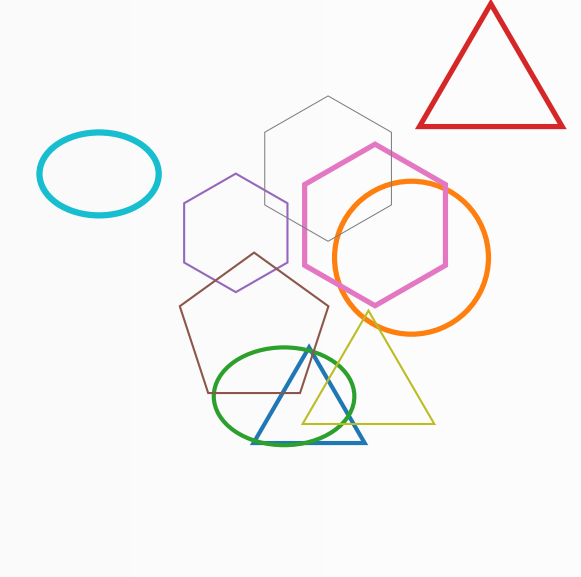[{"shape": "triangle", "thickness": 2, "radius": 0.55, "center": [0.532, 0.287]}, {"shape": "circle", "thickness": 2.5, "radius": 0.66, "center": [0.708, 0.553]}, {"shape": "oval", "thickness": 2, "radius": 0.6, "center": [0.489, 0.313]}, {"shape": "triangle", "thickness": 2.5, "radius": 0.71, "center": [0.844, 0.851]}, {"shape": "hexagon", "thickness": 1, "radius": 0.51, "center": [0.406, 0.596]}, {"shape": "pentagon", "thickness": 1, "radius": 0.67, "center": [0.437, 0.427]}, {"shape": "hexagon", "thickness": 2.5, "radius": 0.7, "center": [0.645, 0.61]}, {"shape": "hexagon", "thickness": 0.5, "radius": 0.63, "center": [0.564, 0.707]}, {"shape": "triangle", "thickness": 1, "radius": 0.65, "center": [0.634, 0.33]}, {"shape": "oval", "thickness": 3, "radius": 0.51, "center": [0.17, 0.698]}]